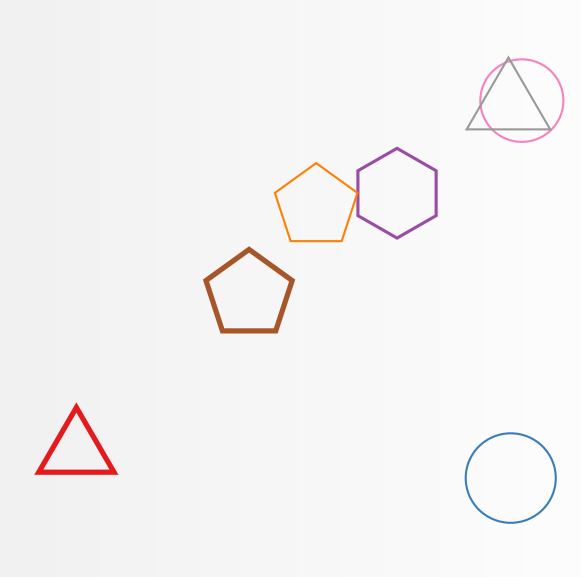[{"shape": "triangle", "thickness": 2.5, "radius": 0.37, "center": [0.131, 0.219]}, {"shape": "circle", "thickness": 1, "radius": 0.39, "center": [0.879, 0.171]}, {"shape": "hexagon", "thickness": 1.5, "radius": 0.39, "center": [0.683, 0.665]}, {"shape": "pentagon", "thickness": 1, "radius": 0.37, "center": [0.544, 0.642]}, {"shape": "pentagon", "thickness": 2.5, "radius": 0.39, "center": [0.429, 0.489]}, {"shape": "circle", "thickness": 1, "radius": 0.36, "center": [0.898, 0.825]}, {"shape": "triangle", "thickness": 1, "radius": 0.41, "center": [0.875, 0.817]}]